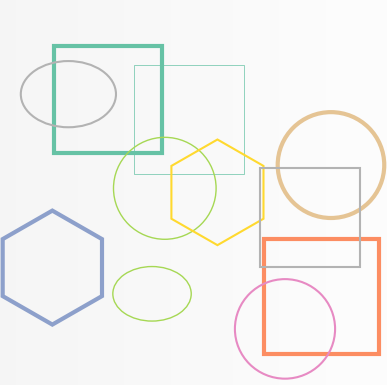[{"shape": "square", "thickness": 0.5, "radius": 0.71, "center": [0.488, 0.69]}, {"shape": "square", "thickness": 3, "radius": 0.7, "center": [0.28, 0.742]}, {"shape": "square", "thickness": 3, "radius": 0.75, "center": [0.83, 0.229]}, {"shape": "hexagon", "thickness": 3, "radius": 0.74, "center": [0.135, 0.305]}, {"shape": "circle", "thickness": 1.5, "radius": 0.65, "center": [0.735, 0.146]}, {"shape": "oval", "thickness": 1, "radius": 0.51, "center": [0.392, 0.237]}, {"shape": "circle", "thickness": 1, "radius": 0.66, "center": [0.425, 0.511]}, {"shape": "hexagon", "thickness": 1.5, "radius": 0.69, "center": [0.561, 0.5]}, {"shape": "circle", "thickness": 3, "radius": 0.69, "center": [0.854, 0.571]}, {"shape": "oval", "thickness": 1.5, "radius": 0.61, "center": [0.176, 0.755]}, {"shape": "square", "thickness": 1.5, "radius": 0.64, "center": [0.8, 0.435]}]